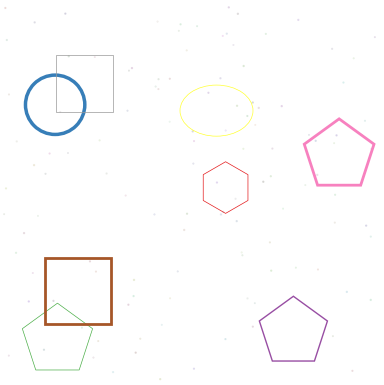[{"shape": "hexagon", "thickness": 0.5, "radius": 0.34, "center": [0.586, 0.513]}, {"shape": "circle", "thickness": 2.5, "radius": 0.39, "center": [0.143, 0.728]}, {"shape": "pentagon", "thickness": 0.5, "radius": 0.48, "center": [0.149, 0.117]}, {"shape": "pentagon", "thickness": 1, "radius": 0.46, "center": [0.762, 0.137]}, {"shape": "oval", "thickness": 0.5, "radius": 0.47, "center": [0.562, 0.713]}, {"shape": "square", "thickness": 2, "radius": 0.43, "center": [0.203, 0.243]}, {"shape": "pentagon", "thickness": 2, "radius": 0.48, "center": [0.881, 0.596]}, {"shape": "square", "thickness": 0.5, "radius": 0.37, "center": [0.22, 0.783]}]